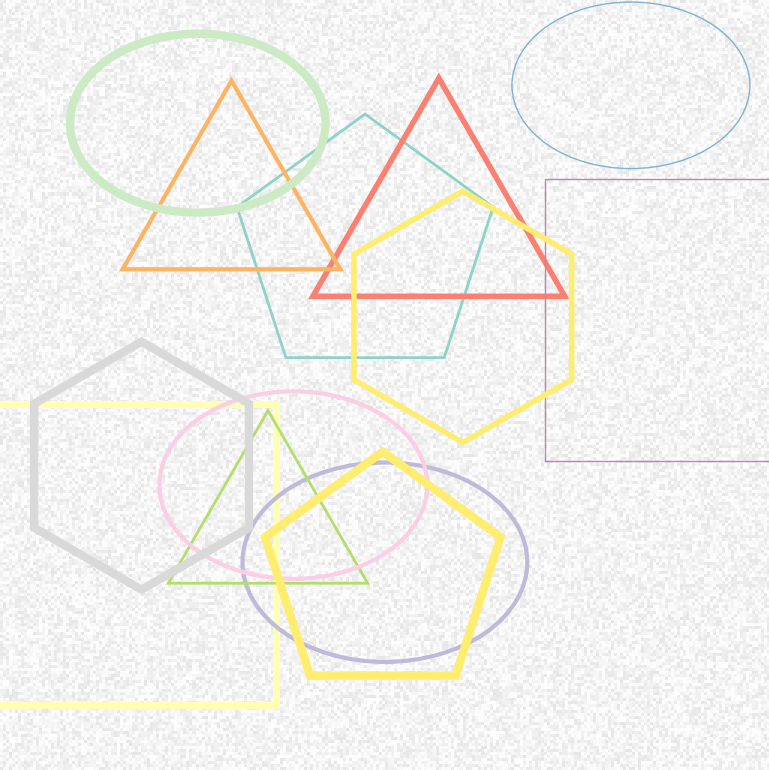[{"shape": "pentagon", "thickness": 1, "radius": 0.87, "center": [0.474, 0.677]}, {"shape": "square", "thickness": 2.5, "radius": 0.98, "center": [0.163, 0.28]}, {"shape": "oval", "thickness": 1.5, "radius": 0.92, "center": [0.5, 0.27]}, {"shape": "triangle", "thickness": 2, "radius": 0.94, "center": [0.57, 0.71]}, {"shape": "oval", "thickness": 0.5, "radius": 0.77, "center": [0.819, 0.889]}, {"shape": "triangle", "thickness": 1.5, "radius": 0.82, "center": [0.301, 0.732]}, {"shape": "triangle", "thickness": 1, "radius": 0.75, "center": [0.348, 0.317]}, {"shape": "oval", "thickness": 1.5, "radius": 0.87, "center": [0.381, 0.37]}, {"shape": "hexagon", "thickness": 3, "radius": 0.81, "center": [0.184, 0.395]}, {"shape": "square", "thickness": 0.5, "radius": 0.92, "center": [0.892, 0.584]}, {"shape": "oval", "thickness": 3, "radius": 0.83, "center": [0.257, 0.84]}, {"shape": "pentagon", "thickness": 3, "radius": 0.8, "center": [0.497, 0.253]}, {"shape": "hexagon", "thickness": 2, "radius": 0.82, "center": [0.601, 0.588]}]